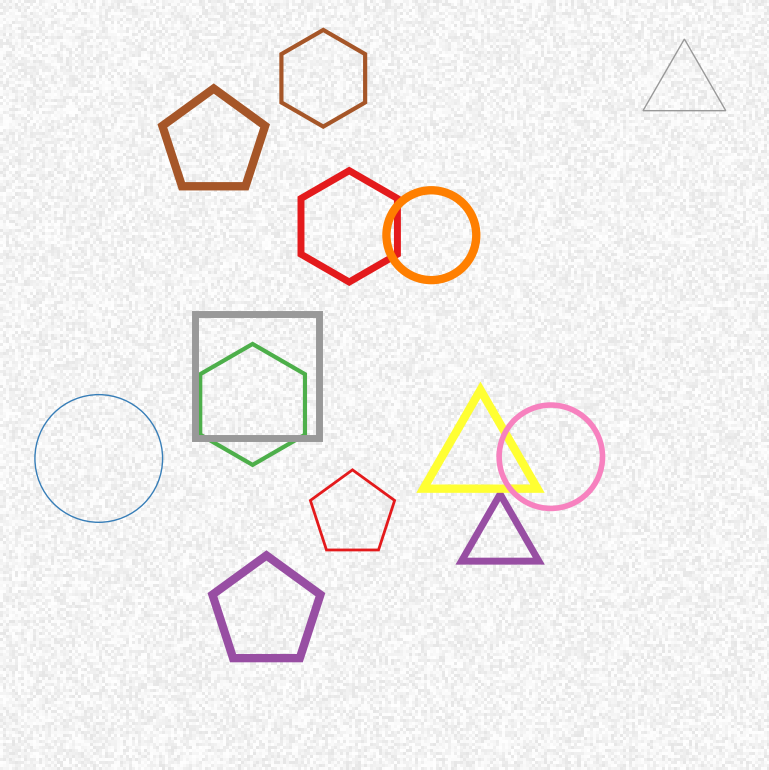[{"shape": "hexagon", "thickness": 2.5, "radius": 0.36, "center": [0.454, 0.706]}, {"shape": "pentagon", "thickness": 1, "radius": 0.29, "center": [0.458, 0.332]}, {"shape": "circle", "thickness": 0.5, "radius": 0.41, "center": [0.128, 0.405]}, {"shape": "hexagon", "thickness": 1.5, "radius": 0.39, "center": [0.328, 0.475]}, {"shape": "pentagon", "thickness": 3, "radius": 0.37, "center": [0.346, 0.205]}, {"shape": "triangle", "thickness": 2.5, "radius": 0.29, "center": [0.65, 0.3]}, {"shape": "circle", "thickness": 3, "radius": 0.29, "center": [0.56, 0.695]}, {"shape": "triangle", "thickness": 3, "radius": 0.43, "center": [0.624, 0.408]}, {"shape": "hexagon", "thickness": 1.5, "radius": 0.31, "center": [0.42, 0.898]}, {"shape": "pentagon", "thickness": 3, "radius": 0.35, "center": [0.278, 0.815]}, {"shape": "circle", "thickness": 2, "radius": 0.34, "center": [0.715, 0.407]}, {"shape": "triangle", "thickness": 0.5, "radius": 0.31, "center": [0.889, 0.887]}, {"shape": "square", "thickness": 2.5, "radius": 0.4, "center": [0.334, 0.512]}]